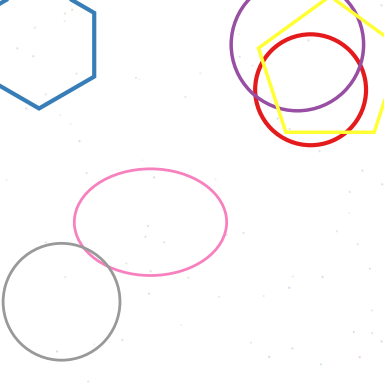[{"shape": "circle", "thickness": 3, "radius": 0.72, "center": [0.807, 0.767]}, {"shape": "hexagon", "thickness": 3, "radius": 0.83, "center": [0.101, 0.884]}, {"shape": "circle", "thickness": 2.5, "radius": 0.86, "center": [0.772, 0.884]}, {"shape": "pentagon", "thickness": 2.5, "radius": 0.98, "center": [0.857, 0.815]}, {"shape": "oval", "thickness": 2, "radius": 0.99, "center": [0.391, 0.423]}, {"shape": "circle", "thickness": 2, "radius": 0.76, "center": [0.16, 0.216]}]